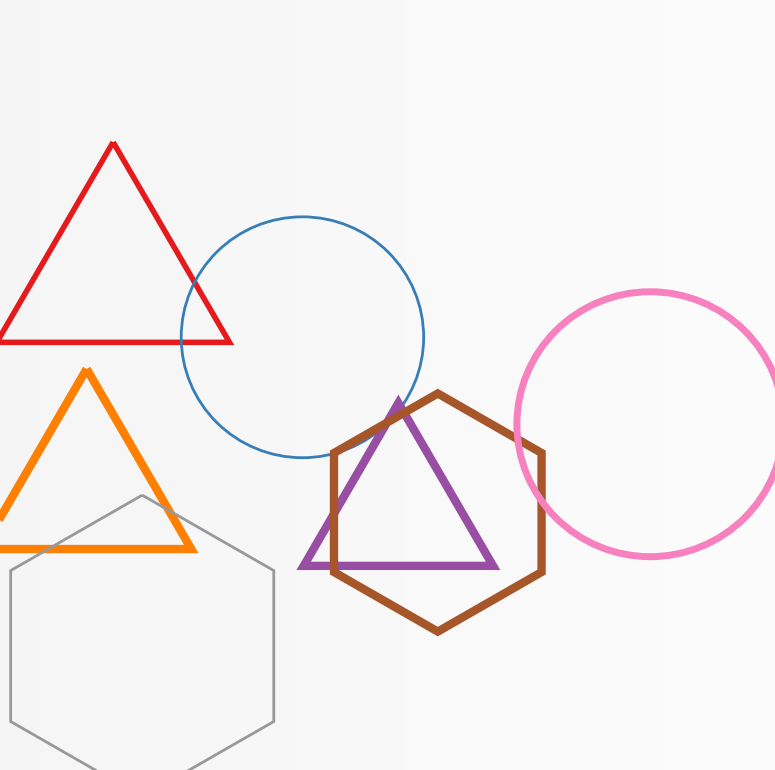[{"shape": "triangle", "thickness": 2, "radius": 0.87, "center": [0.146, 0.642]}, {"shape": "circle", "thickness": 1, "radius": 0.78, "center": [0.39, 0.562]}, {"shape": "triangle", "thickness": 3, "radius": 0.71, "center": [0.514, 0.336]}, {"shape": "triangle", "thickness": 3, "radius": 0.78, "center": [0.112, 0.365]}, {"shape": "hexagon", "thickness": 3, "radius": 0.77, "center": [0.565, 0.334]}, {"shape": "circle", "thickness": 2.5, "radius": 0.86, "center": [0.839, 0.449]}, {"shape": "hexagon", "thickness": 1, "radius": 0.98, "center": [0.184, 0.161]}]